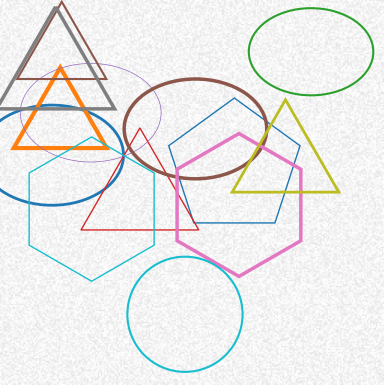[{"shape": "pentagon", "thickness": 1, "radius": 0.9, "center": [0.609, 0.566]}, {"shape": "oval", "thickness": 2, "radius": 0.93, "center": [0.135, 0.597]}, {"shape": "triangle", "thickness": 3, "radius": 0.7, "center": [0.156, 0.685]}, {"shape": "oval", "thickness": 1.5, "radius": 0.81, "center": [0.808, 0.866]}, {"shape": "triangle", "thickness": 1, "radius": 0.88, "center": [0.363, 0.491]}, {"shape": "oval", "thickness": 0.5, "radius": 0.91, "center": [0.236, 0.707]}, {"shape": "triangle", "thickness": 1.5, "radius": 0.67, "center": [0.16, 0.862]}, {"shape": "oval", "thickness": 2.5, "radius": 0.93, "center": [0.508, 0.665]}, {"shape": "hexagon", "thickness": 2.5, "radius": 0.93, "center": [0.621, 0.468]}, {"shape": "triangle", "thickness": 2.5, "radius": 0.88, "center": [0.144, 0.806]}, {"shape": "triangle", "thickness": 2, "radius": 0.8, "center": [0.742, 0.581]}, {"shape": "circle", "thickness": 1.5, "radius": 0.75, "center": [0.48, 0.184]}, {"shape": "hexagon", "thickness": 1, "radius": 0.94, "center": [0.238, 0.457]}]